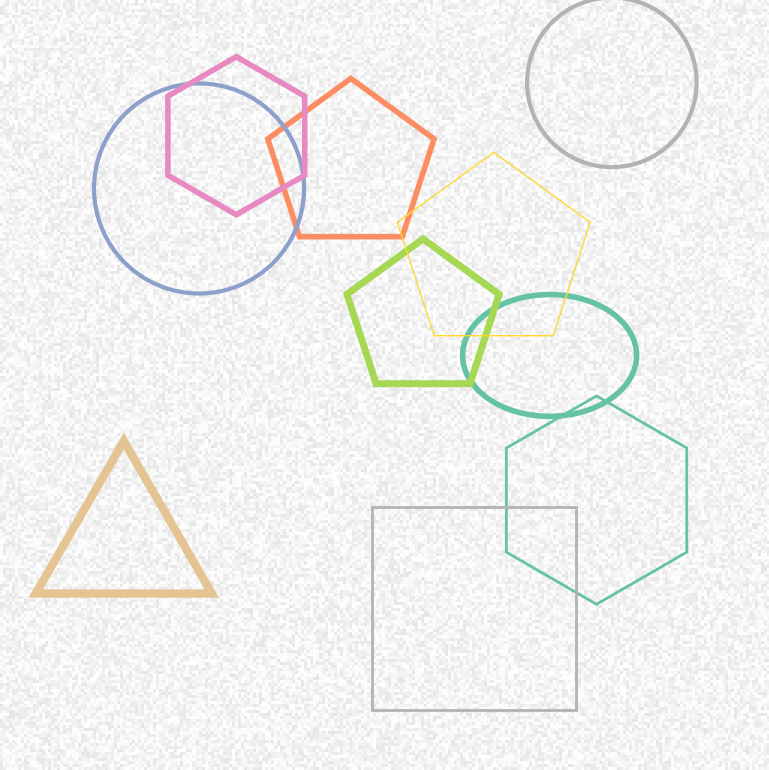[{"shape": "hexagon", "thickness": 1, "radius": 0.68, "center": [0.775, 0.351]}, {"shape": "oval", "thickness": 2, "radius": 0.57, "center": [0.714, 0.538]}, {"shape": "pentagon", "thickness": 2, "radius": 0.57, "center": [0.456, 0.785]}, {"shape": "circle", "thickness": 1.5, "radius": 0.68, "center": [0.259, 0.755]}, {"shape": "hexagon", "thickness": 2, "radius": 0.51, "center": [0.307, 0.824]}, {"shape": "pentagon", "thickness": 2.5, "radius": 0.52, "center": [0.549, 0.586]}, {"shape": "pentagon", "thickness": 0.5, "radius": 0.66, "center": [0.641, 0.671]}, {"shape": "triangle", "thickness": 3, "radius": 0.66, "center": [0.161, 0.295]}, {"shape": "square", "thickness": 1, "radius": 0.66, "center": [0.616, 0.21]}, {"shape": "circle", "thickness": 1.5, "radius": 0.55, "center": [0.795, 0.893]}]